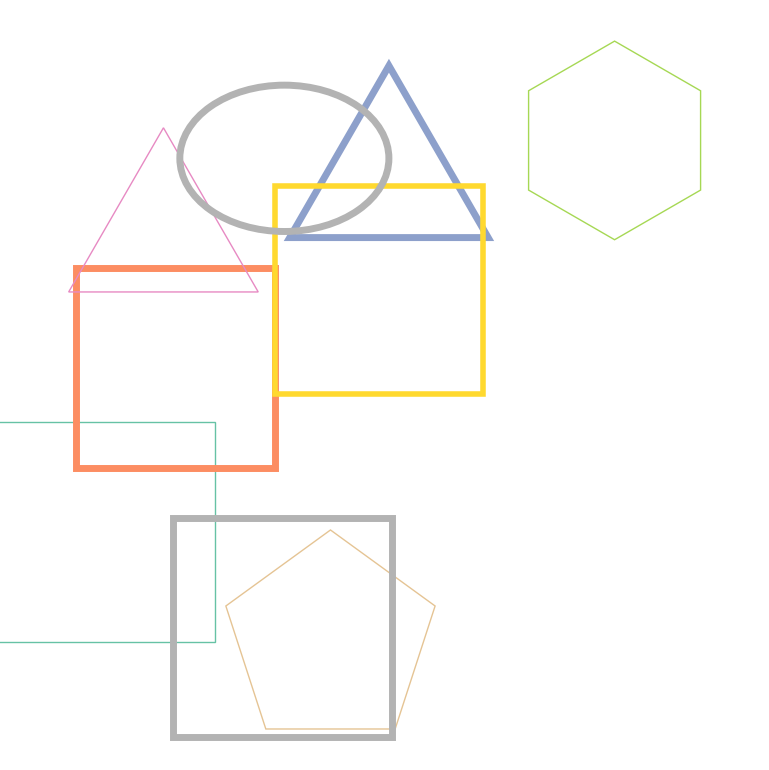[{"shape": "square", "thickness": 0.5, "radius": 0.72, "center": [0.136, 0.309]}, {"shape": "square", "thickness": 2.5, "radius": 0.65, "center": [0.228, 0.522]}, {"shape": "triangle", "thickness": 2.5, "radius": 0.74, "center": [0.505, 0.766]}, {"shape": "triangle", "thickness": 0.5, "radius": 0.71, "center": [0.212, 0.692]}, {"shape": "hexagon", "thickness": 0.5, "radius": 0.64, "center": [0.798, 0.818]}, {"shape": "square", "thickness": 2, "radius": 0.68, "center": [0.493, 0.624]}, {"shape": "pentagon", "thickness": 0.5, "radius": 0.71, "center": [0.429, 0.169]}, {"shape": "square", "thickness": 2.5, "radius": 0.71, "center": [0.366, 0.186]}, {"shape": "oval", "thickness": 2.5, "radius": 0.68, "center": [0.369, 0.794]}]